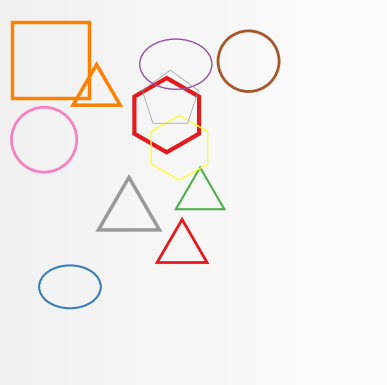[{"shape": "hexagon", "thickness": 3, "radius": 0.48, "center": [0.43, 0.701]}, {"shape": "triangle", "thickness": 2, "radius": 0.37, "center": [0.47, 0.355]}, {"shape": "oval", "thickness": 1.5, "radius": 0.4, "center": [0.181, 0.255]}, {"shape": "triangle", "thickness": 1.5, "radius": 0.36, "center": [0.516, 0.493]}, {"shape": "oval", "thickness": 1, "radius": 0.47, "center": [0.454, 0.833]}, {"shape": "square", "thickness": 2.5, "radius": 0.5, "center": [0.131, 0.844]}, {"shape": "triangle", "thickness": 2.5, "radius": 0.35, "center": [0.249, 0.762]}, {"shape": "hexagon", "thickness": 1, "radius": 0.42, "center": [0.463, 0.616]}, {"shape": "circle", "thickness": 2, "radius": 0.39, "center": [0.641, 0.841]}, {"shape": "circle", "thickness": 2, "radius": 0.42, "center": [0.114, 0.637]}, {"shape": "pentagon", "thickness": 0.5, "radius": 0.38, "center": [0.44, 0.742]}, {"shape": "triangle", "thickness": 2.5, "radius": 0.46, "center": [0.333, 0.448]}]